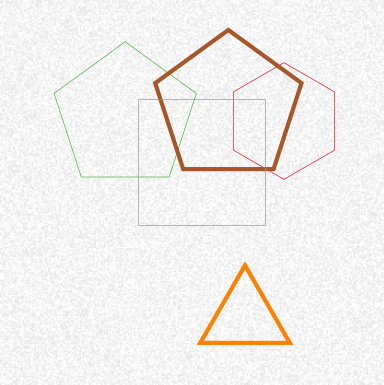[{"shape": "hexagon", "thickness": 0.5, "radius": 0.76, "center": [0.738, 0.686]}, {"shape": "pentagon", "thickness": 0.5, "radius": 0.97, "center": [0.325, 0.697]}, {"shape": "triangle", "thickness": 3, "radius": 0.67, "center": [0.636, 0.177]}, {"shape": "pentagon", "thickness": 3, "radius": 1.0, "center": [0.593, 0.722]}, {"shape": "square", "thickness": 0.5, "radius": 0.82, "center": [0.524, 0.579]}]